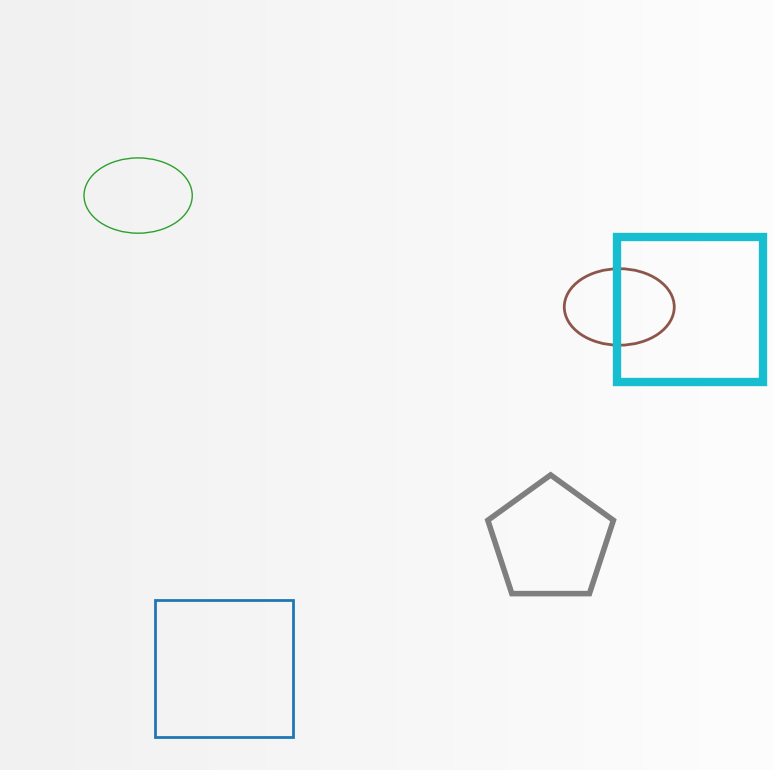[{"shape": "square", "thickness": 1, "radius": 0.44, "center": [0.289, 0.131]}, {"shape": "oval", "thickness": 0.5, "radius": 0.35, "center": [0.178, 0.746]}, {"shape": "oval", "thickness": 1, "radius": 0.35, "center": [0.799, 0.601]}, {"shape": "pentagon", "thickness": 2, "radius": 0.43, "center": [0.71, 0.298]}, {"shape": "square", "thickness": 3, "radius": 0.47, "center": [0.89, 0.598]}]